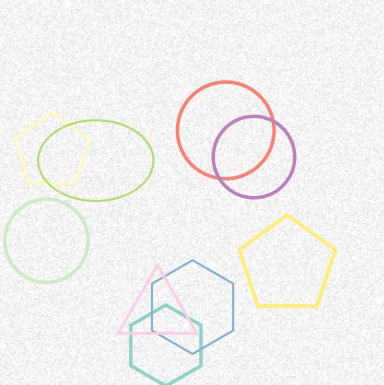[{"shape": "hexagon", "thickness": 2.5, "radius": 0.53, "center": [0.431, 0.103]}, {"shape": "pentagon", "thickness": 1.5, "radius": 0.51, "center": [0.136, 0.607]}, {"shape": "circle", "thickness": 2.5, "radius": 0.63, "center": [0.586, 0.661]}, {"shape": "hexagon", "thickness": 1.5, "radius": 0.61, "center": [0.5, 0.202]}, {"shape": "oval", "thickness": 1.5, "radius": 0.75, "center": [0.249, 0.583]}, {"shape": "triangle", "thickness": 2, "radius": 0.59, "center": [0.409, 0.193]}, {"shape": "circle", "thickness": 2.5, "radius": 0.53, "center": [0.66, 0.592]}, {"shape": "circle", "thickness": 2.5, "radius": 0.54, "center": [0.121, 0.375]}, {"shape": "pentagon", "thickness": 2.5, "radius": 0.65, "center": [0.746, 0.311]}]